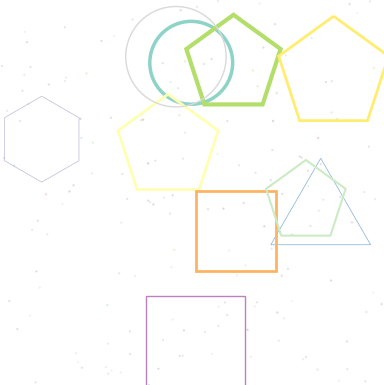[{"shape": "circle", "thickness": 2.5, "radius": 0.54, "center": [0.497, 0.837]}, {"shape": "pentagon", "thickness": 2, "radius": 0.68, "center": [0.437, 0.618]}, {"shape": "hexagon", "thickness": 0.5, "radius": 0.56, "center": [0.108, 0.638]}, {"shape": "triangle", "thickness": 0.5, "radius": 0.75, "center": [0.833, 0.439]}, {"shape": "square", "thickness": 2, "radius": 0.52, "center": [0.614, 0.4]}, {"shape": "pentagon", "thickness": 3, "radius": 0.64, "center": [0.606, 0.833]}, {"shape": "circle", "thickness": 1, "radius": 0.65, "center": [0.457, 0.853]}, {"shape": "square", "thickness": 1, "radius": 0.64, "center": [0.508, 0.101]}, {"shape": "pentagon", "thickness": 1.5, "radius": 0.54, "center": [0.794, 0.476]}, {"shape": "pentagon", "thickness": 2, "radius": 0.75, "center": [0.866, 0.808]}]